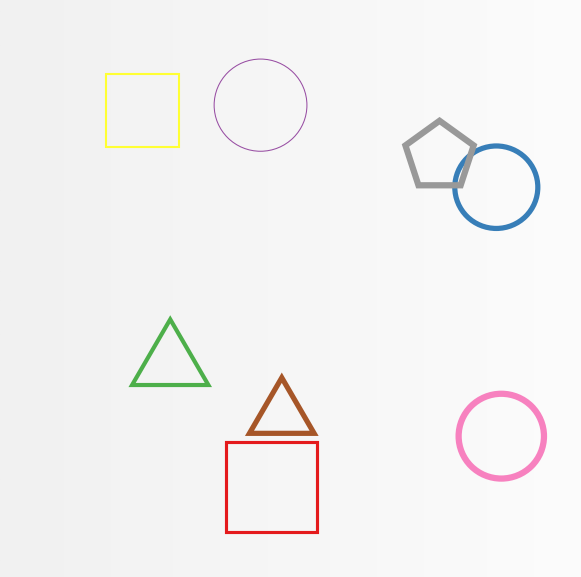[{"shape": "square", "thickness": 1.5, "radius": 0.39, "center": [0.467, 0.156]}, {"shape": "circle", "thickness": 2.5, "radius": 0.36, "center": [0.854, 0.675]}, {"shape": "triangle", "thickness": 2, "radius": 0.38, "center": [0.293, 0.37]}, {"shape": "circle", "thickness": 0.5, "radius": 0.4, "center": [0.448, 0.817]}, {"shape": "square", "thickness": 1, "radius": 0.31, "center": [0.244, 0.808]}, {"shape": "triangle", "thickness": 2.5, "radius": 0.32, "center": [0.485, 0.281]}, {"shape": "circle", "thickness": 3, "radius": 0.37, "center": [0.862, 0.244]}, {"shape": "pentagon", "thickness": 3, "radius": 0.31, "center": [0.756, 0.728]}]